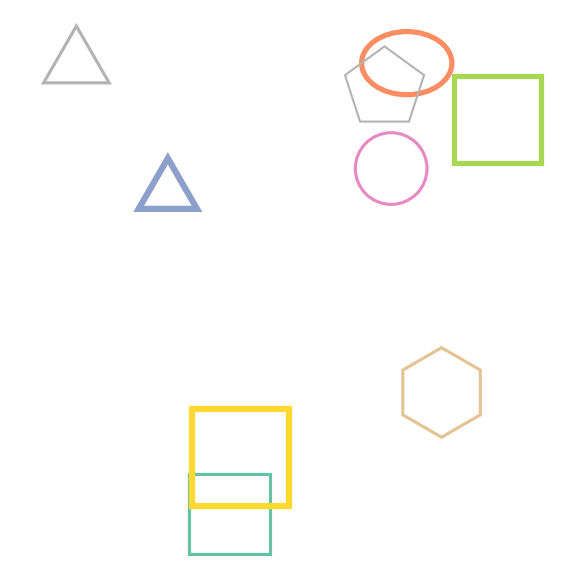[{"shape": "square", "thickness": 1.5, "radius": 0.35, "center": [0.397, 0.109]}, {"shape": "oval", "thickness": 2.5, "radius": 0.39, "center": [0.704, 0.89]}, {"shape": "triangle", "thickness": 3, "radius": 0.29, "center": [0.291, 0.667]}, {"shape": "circle", "thickness": 1.5, "radius": 0.31, "center": [0.677, 0.707]}, {"shape": "square", "thickness": 2.5, "radius": 0.38, "center": [0.862, 0.792]}, {"shape": "square", "thickness": 3, "radius": 0.42, "center": [0.416, 0.207]}, {"shape": "hexagon", "thickness": 1.5, "radius": 0.39, "center": [0.765, 0.32]}, {"shape": "triangle", "thickness": 1.5, "radius": 0.33, "center": [0.132, 0.888]}, {"shape": "pentagon", "thickness": 1, "radius": 0.36, "center": [0.666, 0.847]}]